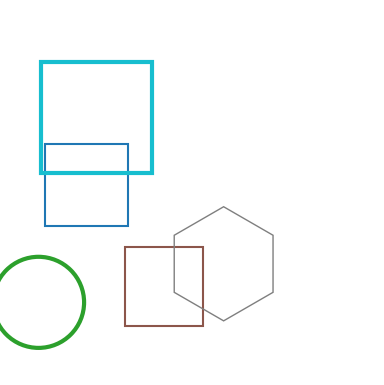[{"shape": "square", "thickness": 1.5, "radius": 0.54, "center": [0.225, 0.519]}, {"shape": "circle", "thickness": 3, "radius": 0.59, "center": [0.1, 0.215]}, {"shape": "square", "thickness": 1.5, "radius": 0.51, "center": [0.426, 0.256]}, {"shape": "hexagon", "thickness": 1, "radius": 0.74, "center": [0.581, 0.315]}, {"shape": "square", "thickness": 3, "radius": 0.72, "center": [0.251, 0.695]}]